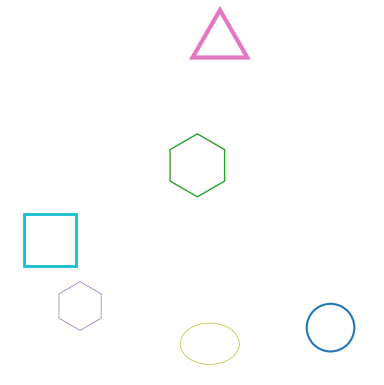[{"shape": "circle", "thickness": 1.5, "radius": 0.31, "center": [0.859, 0.149]}, {"shape": "hexagon", "thickness": 1, "radius": 0.41, "center": [0.513, 0.571]}, {"shape": "hexagon", "thickness": 0.5, "radius": 0.32, "center": [0.208, 0.205]}, {"shape": "triangle", "thickness": 3, "radius": 0.41, "center": [0.571, 0.892]}, {"shape": "oval", "thickness": 0.5, "radius": 0.38, "center": [0.545, 0.107]}, {"shape": "square", "thickness": 2, "radius": 0.34, "center": [0.13, 0.376]}]